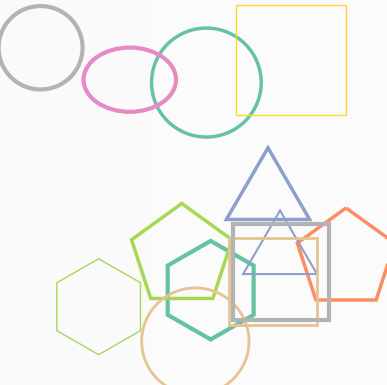[{"shape": "hexagon", "thickness": 3, "radius": 0.64, "center": [0.544, 0.246]}, {"shape": "circle", "thickness": 2.5, "radius": 0.71, "center": [0.533, 0.786]}, {"shape": "pentagon", "thickness": 2.5, "radius": 0.66, "center": [0.893, 0.328]}, {"shape": "triangle", "thickness": 2.5, "radius": 0.62, "center": [0.692, 0.492]}, {"shape": "triangle", "thickness": 1.5, "radius": 0.55, "center": [0.723, 0.343]}, {"shape": "oval", "thickness": 3, "radius": 0.6, "center": [0.335, 0.793]}, {"shape": "hexagon", "thickness": 1, "radius": 0.62, "center": [0.255, 0.203]}, {"shape": "pentagon", "thickness": 2.5, "radius": 0.68, "center": [0.469, 0.335]}, {"shape": "square", "thickness": 1, "radius": 0.71, "center": [0.75, 0.844]}, {"shape": "square", "thickness": 2, "radius": 0.57, "center": [0.704, 0.27]}, {"shape": "circle", "thickness": 2, "radius": 0.69, "center": [0.504, 0.114]}, {"shape": "circle", "thickness": 3, "radius": 0.54, "center": [0.105, 0.876]}, {"shape": "square", "thickness": 3, "radius": 0.62, "center": [0.726, 0.293]}]